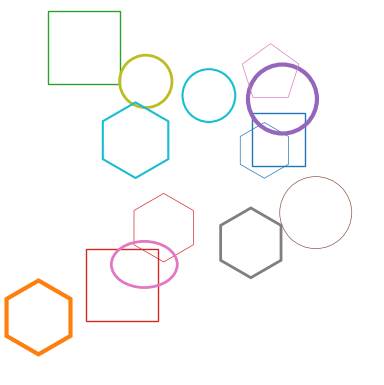[{"shape": "hexagon", "thickness": 0.5, "radius": 0.36, "center": [0.687, 0.609]}, {"shape": "square", "thickness": 1, "radius": 0.34, "center": [0.722, 0.638]}, {"shape": "hexagon", "thickness": 3, "radius": 0.48, "center": [0.1, 0.175]}, {"shape": "square", "thickness": 1, "radius": 0.47, "center": [0.218, 0.876]}, {"shape": "hexagon", "thickness": 0.5, "radius": 0.45, "center": [0.425, 0.409]}, {"shape": "square", "thickness": 1, "radius": 0.47, "center": [0.317, 0.26]}, {"shape": "circle", "thickness": 3, "radius": 0.45, "center": [0.734, 0.743]}, {"shape": "circle", "thickness": 0.5, "radius": 0.47, "center": [0.82, 0.448]}, {"shape": "oval", "thickness": 2, "radius": 0.43, "center": [0.375, 0.313]}, {"shape": "pentagon", "thickness": 0.5, "radius": 0.39, "center": [0.703, 0.809]}, {"shape": "hexagon", "thickness": 2, "radius": 0.45, "center": [0.652, 0.369]}, {"shape": "circle", "thickness": 2, "radius": 0.34, "center": [0.379, 0.789]}, {"shape": "hexagon", "thickness": 1.5, "radius": 0.49, "center": [0.352, 0.636]}, {"shape": "circle", "thickness": 1.5, "radius": 0.34, "center": [0.543, 0.752]}]